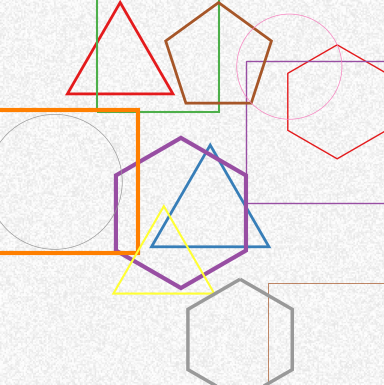[{"shape": "triangle", "thickness": 2, "radius": 0.79, "center": [0.312, 0.835]}, {"shape": "hexagon", "thickness": 1, "radius": 0.74, "center": [0.876, 0.736]}, {"shape": "triangle", "thickness": 2, "radius": 0.88, "center": [0.546, 0.447]}, {"shape": "square", "thickness": 1.5, "radius": 0.8, "center": [0.41, 0.868]}, {"shape": "hexagon", "thickness": 3, "radius": 0.98, "center": [0.47, 0.447]}, {"shape": "square", "thickness": 1, "radius": 0.92, "center": [0.823, 0.657]}, {"shape": "square", "thickness": 3, "radius": 0.93, "center": [0.172, 0.529]}, {"shape": "triangle", "thickness": 1.5, "radius": 0.76, "center": [0.426, 0.313]}, {"shape": "square", "thickness": 0.5, "radius": 0.79, "center": [0.856, 0.107]}, {"shape": "pentagon", "thickness": 2, "radius": 0.72, "center": [0.568, 0.849]}, {"shape": "circle", "thickness": 0.5, "radius": 0.68, "center": [0.752, 0.827]}, {"shape": "hexagon", "thickness": 2.5, "radius": 0.78, "center": [0.624, 0.118]}, {"shape": "circle", "thickness": 0.5, "radius": 0.88, "center": [0.142, 0.528]}]